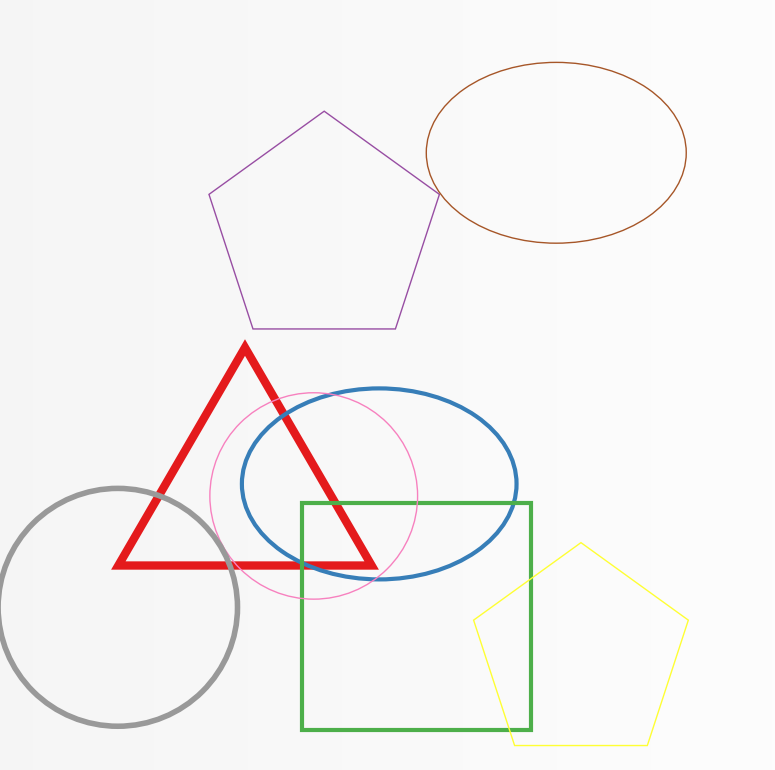[{"shape": "triangle", "thickness": 3, "radius": 0.94, "center": [0.316, 0.36]}, {"shape": "oval", "thickness": 1.5, "radius": 0.89, "center": [0.489, 0.372]}, {"shape": "square", "thickness": 1.5, "radius": 0.74, "center": [0.537, 0.199]}, {"shape": "pentagon", "thickness": 0.5, "radius": 0.78, "center": [0.418, 0.699]}, {"shape": "pentagon", "thickness": 0.5, "radius": 0.73, "center": [0.75, 0.15]}, {"shape": "oval", "thickness": 0.5, "radius": 0.84, "center": [0.718, 0.802]}, {"shape": "circle", "thickness": 0.5, "radius": 0.67, "center": [0.405, 0.356]}, {"shape": "circle", "thickness": 2, "radius": 0.77, "center": [0.152, 0.211]}]